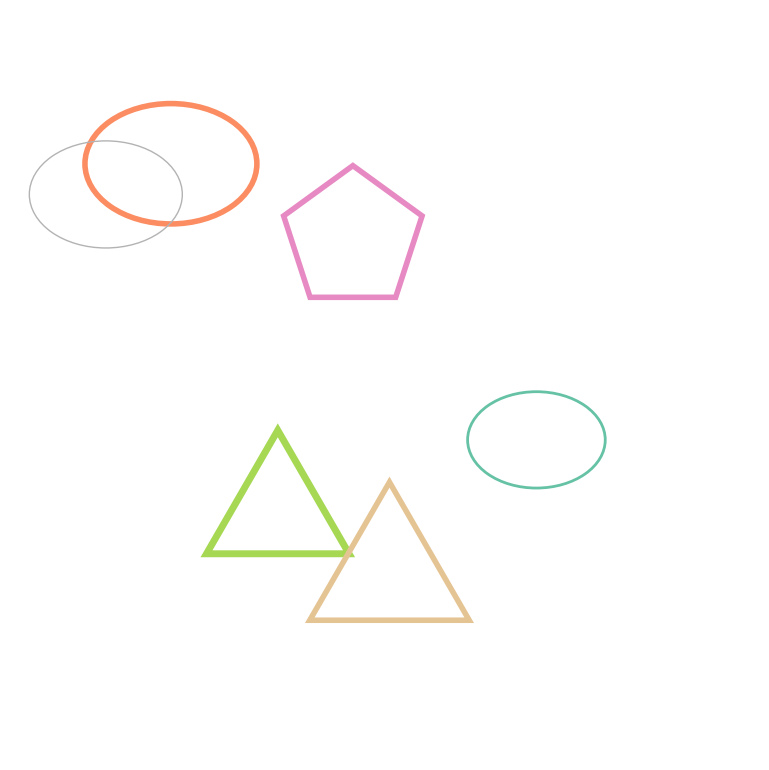[{"shape": "oval", "thickness": 1, "radius": 0.45, "center": [0.697, 0.429]}, {"shape": "oval", "thickness": 2, "radius": 0.56, "center": [0.222, 0.787]}, {"shape": "pentagon", "thickness": 2, "radius": 0.47, "center": [0.458, 0.69]}, {"shape": "triangle", "thickness": 2.5, "radius": 0.53, "center": [0.361, 0.334]}, {"shape": "triangle", "thickness": 2, "radius": 0.6, "center": [0.506, 0.254]}, {"shape": "oval", "thickness": 0.5, "radius": 0.5, "center": [0.137, 0.747]}]